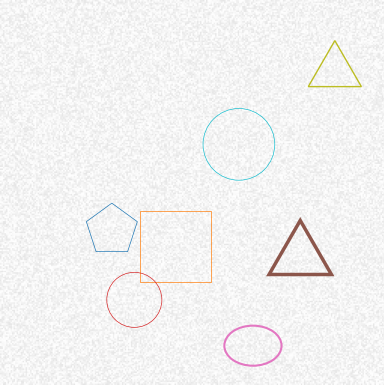[{"shape": "pentagon", "thickness": 0.5, "radius": 0.35, "center": [0.29, 0.403]}, {"shape": "square", "thickness": 0.5, "radius": 0.46, "center": [0.456, 0.36]}, {"shape": "circle", "thickness": 0.5, "radius": 0.36, "center": [0.349, 0.221]}, {"shape": "triangle", "thickness": 2.5, "radius": 0.47, "center": [0.78, 0.334]}, {"shape": "oval", "thickness": 1.5, "radius": 0.37, "center": [0.657, 0.102]}, {"shape": "triangle", "thickness": 1, "radius": 0.4, "center": [0.87, 0.815]}, {"shape": "circle", "thickness": 0.5, "radius": 0.47, "center": [0.621, 0.625]}]